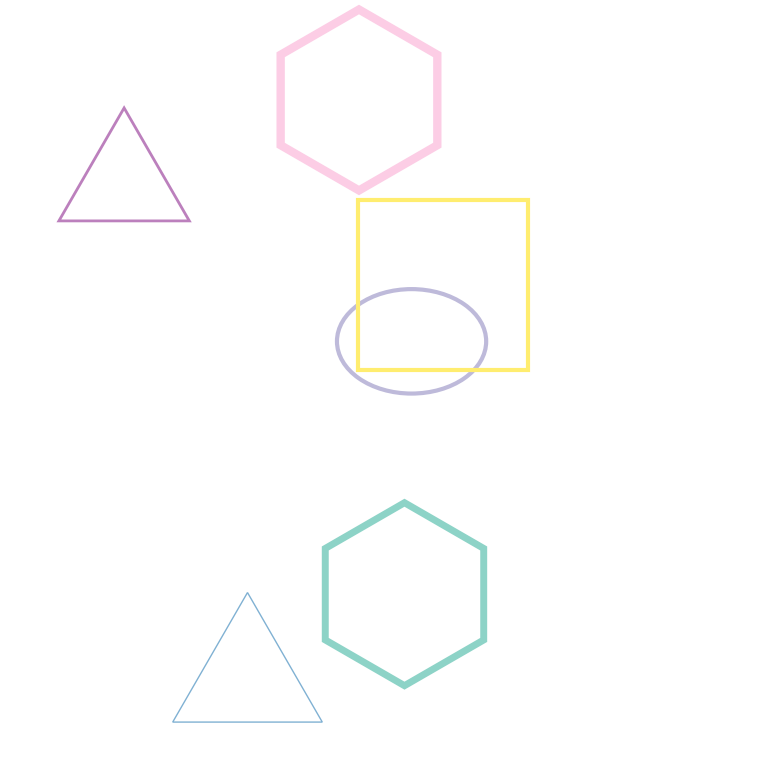[{"shape": "hexagon", "thickness": 2.5, "radius": 0.59, "center": [0.525, 0.228]}, {"shape": "oval", "thickness": 1.5, "radius": 0.48, "center": [0.535, 0.557]}, {"shape": "triangle", "thickness": 0.5, "radius": 0.56, "center": [0.321, 0.118]}, {"shape": "hexagon", "thickness": 3, "radius": 0.59, "center": [0.466, 0.87]}, {"shape": "triangle", "thickness": 1, "radius": 0.49, "center": [0.161, 0.762]}, {"shape": "square", "thickness": 1.5, "radius": 0.55, "center": [0.575, 0.63]}]